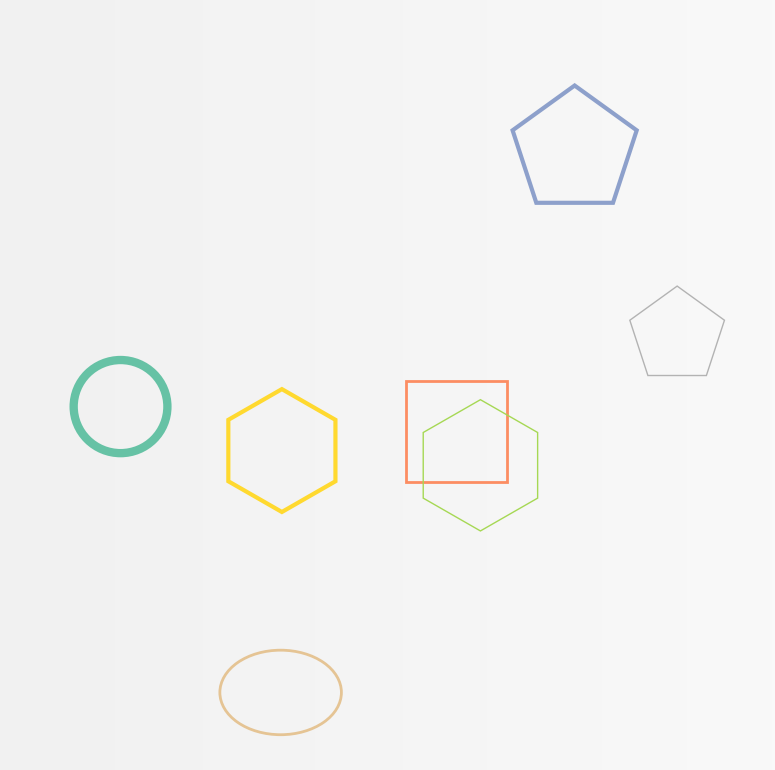[{"shape": "circle", "thickness": 3, "radius": 0.3, "center": [0.156, 0.472]}, {"shape": "square", "thickness": 1, "radius": 0.33, "center": [0.589, 0.44]}, {"shape": "pentagon", "thickness": 1.5, "radius": 0.42, "center": [0.741, 0.805]}, {"shape": "hexagon", "thickness": 0.5, "radius": 0.43, "center": [0.62, 0.396]}, {"shape": "hexagon", "thickness": 1.5, "radius": 0.4, "center": [0.364, 0.415]}, {"shape": "oval", "thickness": 1, "radius": 0.39, "center": [0.362, 0.101]}, {"shape": "pentagon", "thickness": 0.5, "radius": 0.32, "center": [0.874, 0.564]}]